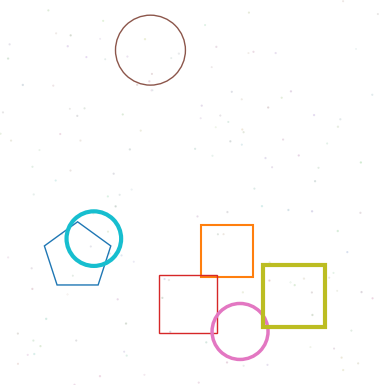[{"shape": "pentagon", "thickness": 1, "radius": 0.45, "center": [0.202, 0.333]}, {"shape": "square", "thickness": 1.5, "radius": 0.34, "center": [0.59, 0.347]}, {"shape": "square", "thickness": 1, "radius": 0.37, "center": [0.488, 0.211]}, {"shape": "circle", "thickness": 1, "radius": 0.45, "center": [0.391, 0.87]}, {"shape": "circle", "thickness": 2.5, "radius": 0.36, "center": [0.624, 0.139]}, {"shape": "square", "thickness": 3, "radius": 0.4, "center": [0.763, 0.231]}, {"shape": "circle", "thickness": 3, "radius": 0.35, "center": [0.244, 0.38]}]